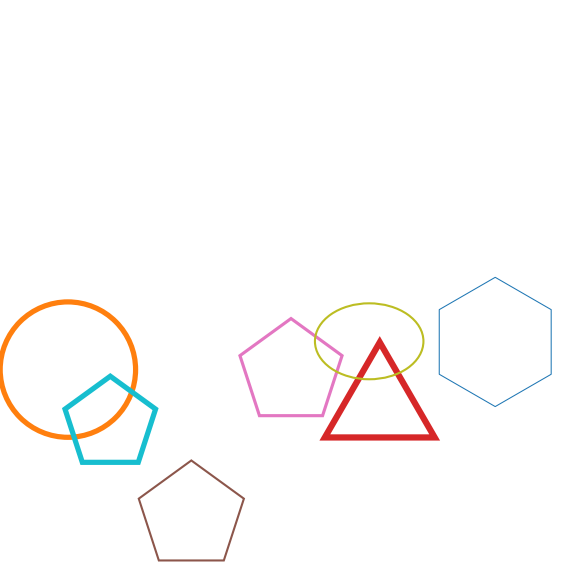[{"shape": "hexagon", "thickness": 0.5, "radius": 0.56, "center": [0.858, 0.407]}, {"shape": "circle", "thickness": 2.5, "radius": 0.59, "center": [0.118, 0.359]}, {"shape": "triangle", "thickness": 3, "radius": 0.55, "center": [0.658, 0.297]}, {"shape": "pentagon", "thickness": 1, "radius": 0.48, "center": [0.331, 0.106]}, {"shape": "pentagon", "thickness": 1.5, "radius": 0.46, "center": [0.504, 0.355]}, {"shape": "oval", "thickness": 1, "radius": 0.47, "center": [0.639, 0.408]}, {"shape": "pentagon", "thickness": 2.5, "radius": 0.41, "center": [0.191, 0.265]}]